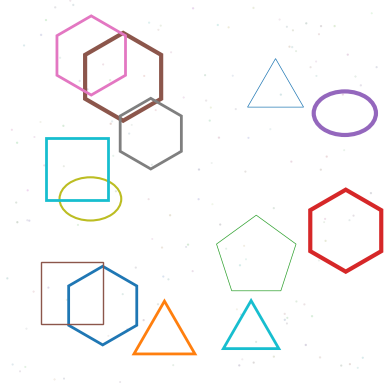[{"shape": "hexagon", "thickness": 2, "radius": 0.51, "center": [0.267, 0.206]}, {"shape": "triangle", "thickness": 0.5, "radius": 0.42, "center": [0.716, 0.764]}, {"shape": "triangle", "thickness": 2, "radius": 0.46, "center": [0.427, 0.126]}, {"shape": "pentagon", "thickness": 0.5, "radius": 0.54, "center": [0.666, 0.333]}, {"shape": "hexagon", "thickness": 3, "radius": 0.53, "center": [0.898, 0.401]}, {"shape": "oval", "thickness": 3, "radius": 0.4, "center": [0.896, 0.706]}, {"shape": "hexagon", "thickness": 3, "radius": 0.57, "center": [0.32, 0.8]}, {"shape": "square", "thickness": 1, "radius": 0.41, "center": [0.187, 0.239]}, {"shape": "hexagon", "thickness": 2, "radius": 0.51, "center": [0.237, 0.856]}, {"shape": "hexagon", "thickness": 2, "radius": 0.46, "center": [0.392, 0.653]}, {"shape": "oval", "thickness": 1.5, "radius": 0.4, "center": [0.235, 0.483]}, {"shape": "triangle", "thickness": 2, "radius": 0.42, "center": [0.652, 0.136]}, {"shape": "square", "thickness": 2, "radius": 0.4, "center": [0.201, 0.561]}]